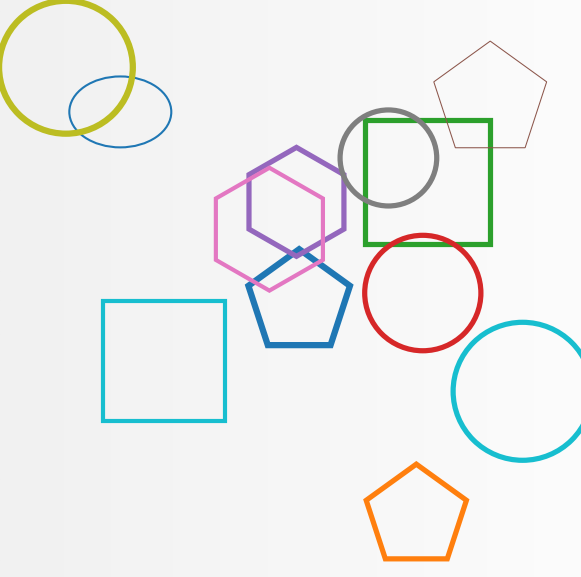[{"shape": "pentagon", "thickness": 3, "radius": 0.46, "center": [0.515, 0.476]}, {"shape": "oval", "thickness": 1, "radius": 0.44, "center": [0.207, 0.805]}, {"shape": "pentagon", "thickness": 2.5, "radius": 0.45, "center": [0.716, 0.105]}, {"shape": "square", "thickness": 2.5, "radius": 0.54, "center": [0.736, 0.684]}, {"shape": "circle", "thickness": 2.5, "radius": 0.5, "center": [0.727, 0.492]}, {"shape": "hexagon", "thickness": 2.5, "radius": 0.47, "center": [0.51, 0.65]}, {"shape": "pentagon", "thickness": 0.5, "radius": 0.51, "center": [0.843, 0.826]}, {"shape": "hexagon", "thickness": 2, "radius": 0.53, "center": [0.463, 0.602]}, {"shape": "circle", "thickness": 2.5, "radius": 0.42, "center": [0.668, 0.726]}, {"shape": "circle", "thickness": 3, "radius": 0.58, "center": [0.113, 0.883]}, {"shape": "circle", "thickness": 2.5, "radius": 0.6, "center": [0.899, 0.322]}, {"shape": "square", "thickness": 2, "radius": 0.52, "center": [0.282, 0.374]}]